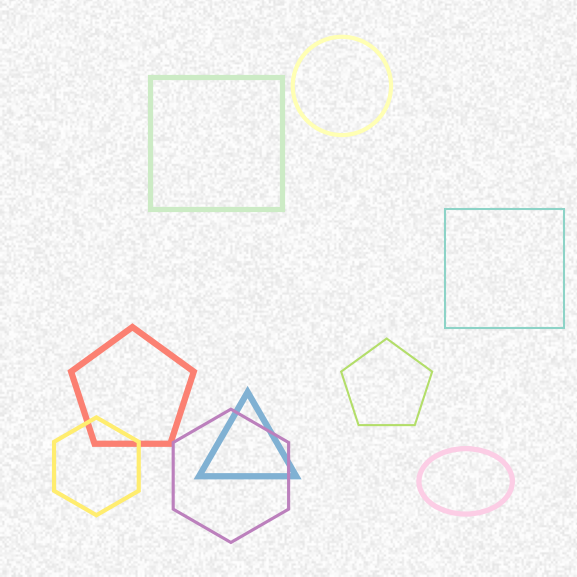[{"shape": "square", "thickness": 1, "radius": 0.51, "center": [0.874, 0.535]}, {"shape": "circle", "thickness": 2, "radius": 0.43, "center": [0.592, 0.85]}, {"shape": "pentagon", "thickness": 3, "radius": 0.56, "center": [0.229, 0.321]}, {"shape": "triangle", "thickness": 3, "radius": 0.49, "center": [0.429, 0.223]}, {"shape": "pentagon", "thickness": 1, "radius": 0.41, "center": [0.67, 0.33]}, {"shape": "oval", "thickness": 2.5, "radius": 0.4, "center": [0.806, 0.166]}, {"shape": "hexagon", "thickness": 1.5, "radius": 0.58, "center": [0.4, 0.175]}, {"shape": "square", "thickness": 2.5, "radius": 0.57, "center": [0.374, 0.752]}, {"shape": "hexagon", "thickness": 2, "radius": 0.42, "center": [0.167, 0.192]}]